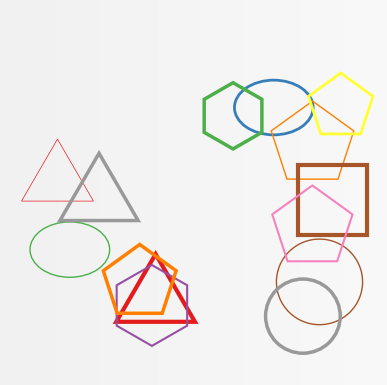[{"shape": "triangle", "thickness": 0.5, "radius": 0.54, "center": [0.148, 0.531]}, {"shape": "triangle", "thickness": 3, "radius": 0.59, "center": [0.402, 0.223]}, {"shape": "oval", "thickness": 2, "radius": 0.51, "center": [0.707, 0.721]}, {"shape": "oval", "thickness": 1, "radius": 0.51, "center": [0.18, 0.352]}, {"shape": "hexagon", "thickness": 2.5, "radius": 0.43, "center": [0.601, 0.699]}, {"shape": "hexagon", "thickness": 1.5, "radius": 0.53, "center": [0.392, 0.207]}, {"shape": "pentagon", "thickness": 2.5, "radius": 0.49, "center": [0.361, 0.266]}, {"shape": "pentagon", "thickness": 1, "radius": 0.56, "center": [0.806, 0.625]}, {"shape": "pentagon", "thickness": 2, "radius": 0.44, "center": [0.879, 0.723]}, {"shape": "square", "thickness": 3, "radius": 0.45, "center": [0.858, 0.48]}, {"shape": "circle", "thickness": 1, "radius": 0.56, "center": [0.825, 0.268]}, {"shape": "pentagon", "thickness": 1.5, "radius": 0.54, "center": [0.806, 0.409]}, {"shape": "circle", "thickness": 2.5, "radius": 0.48, "center": [0.782, 0.179]}, {"shape": "triangle", "thickness": 2.5, "radius": 0.58, "center": [0.256, 0.485]}]